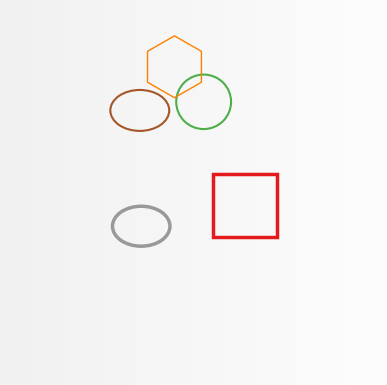[{"shape": "square", "thickness": 2.5, "radius": 0.41, "center": [0.631, 0.466]}, {"shape": "circle", "thickness": 1.5, "radius": 0.35, "center": [0.526, 0.736]}, {"shape": "hexagon", "thickness": 1, "radius": 0.4, "center": [0.45, 0.827]}, {"shape": "oval", "thickness": 1.5, "radius": 0.38, "center": [0.361, 0.713]}, {"shape": "oval", "thickness": 2.5, "radius": 0.37, "center": [0.364, 0.412]}]